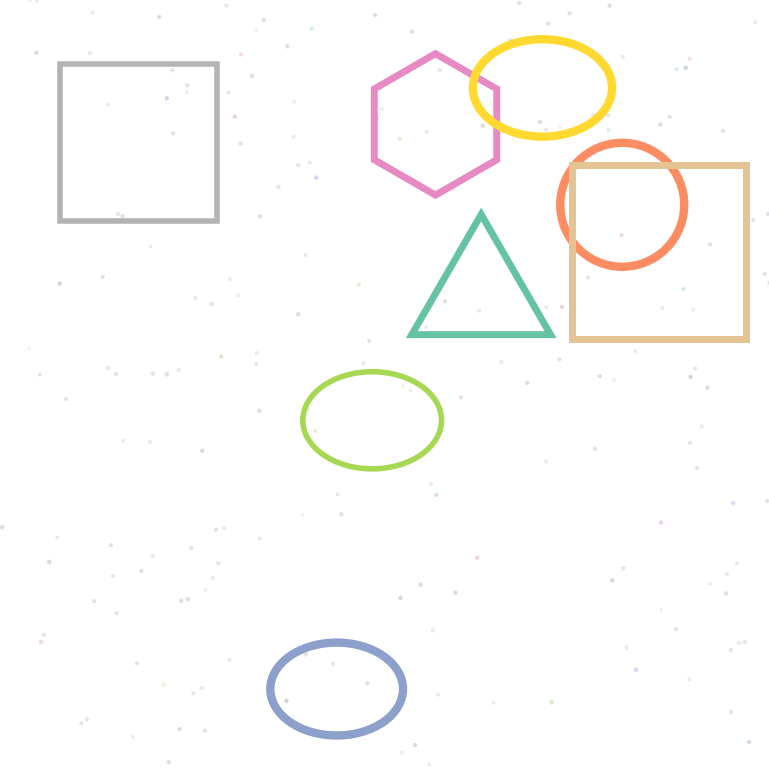[{"shape": "triangle", "thickness": 2.5, "radius": 0.52, "center": [0.625, 0.617]}, {"shape": "circle", "thickness": 3, "radius": 0.4, "center": [0.808, 0.734]}, {"shape": "oval", "thickness": 3, "radius": 0.43, "center": [0.437, 0.105]}, {"shape": "hexagon", "thickness": 2.5, "radius": 0.46, "center": [0.566, 0.838]}, {"shape": "oval", "thickness": 2, "radius": 0.45, "center": [0.483, 0.454]}, {"shape": "oval", "thickness": 3, "radius": 0.45, "center": [0.704, 0.886]}, {"shape": "square", "thickness": 2.5, "radius": 0.56, "center": [0.856, 0.673]}, {"shape": "square", "thickness": 2, "radius": 0.51, "center": [0.18, 0.815]}]